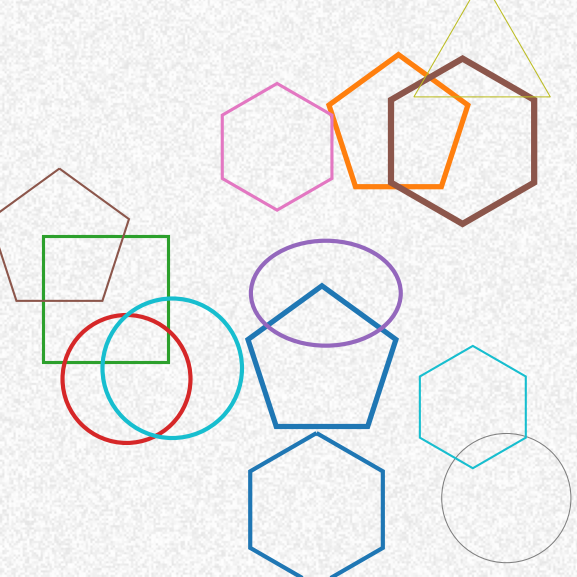[{"shape": "pentagon", "thickness": 2.5, "radius": 0.67, "center": [0.558, 0.37]}, {"shape": "hexagon", "thickness": 2, "radius": 0.66, "center": [0.548, 0.117]}, {"shape": "pentagon", "thickness": 2.5, "radius": 0.63, "center": [0.69, 0.778]}, {"shape": "square", "thickness": 1.5, "radius": 0.54, "center": [0.182, 0.481]}, {"shape": "circle", "thickness": 2, "radius": 0.55, "center": [0.219, 0.343]}, {"shape": "oval", "thickness": 2, "radius": 0.65, "center": [0.564, 0.491]}, {"shape": "pentagon", "thickness": 1, "radius": 0.63, "center": [0.103, 0.581]}, {"shape": "hexagon", "thickness": 3, "radius": 0.72, "center": [0.801, 0.755]}, {"shape": "hexagon", "thickness": 1.5, "radius": 0.55, "center": [0.48, 0.745]}, {"shape": "circle", "thickness": 0.5, "radius": 0.56, "center": [0.877, 0.137]}, {"shape": "triangle", "thickness": 0.5, "radius": 0.68, "center": [0.835, 0.9]}, {"shape": "circle", "thickness": 2, "radius": 0.6, "center": [0.298, 0.361]}, {"shape": "hexagon", "thickness": 1, "radius": 0.53, "center": [0.819, 0.294]}]